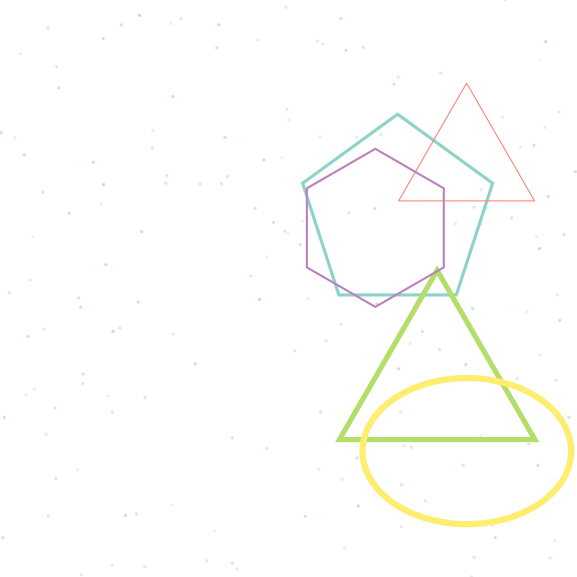[{"shape": "pentagon", "thickness": 1.5, "radius": 0.86, "center": [0.689, 0.628]}, {"shape": "triangle", "thickness": 0.5, "radius": 0.68, "center": [0.808, 0.719]}, {"shape": "triangle", "thickness": 2.5, "radius": 0.98, "center": [0.757, 0.336]}, {"shape": "hexagon", "thickness": 1, "radius": 0.68, "center": [0.65, 0.605]}, {"shape": "oval", "thickness": 3, "radius": 0.9, "center": [0.808, 0.218]}]